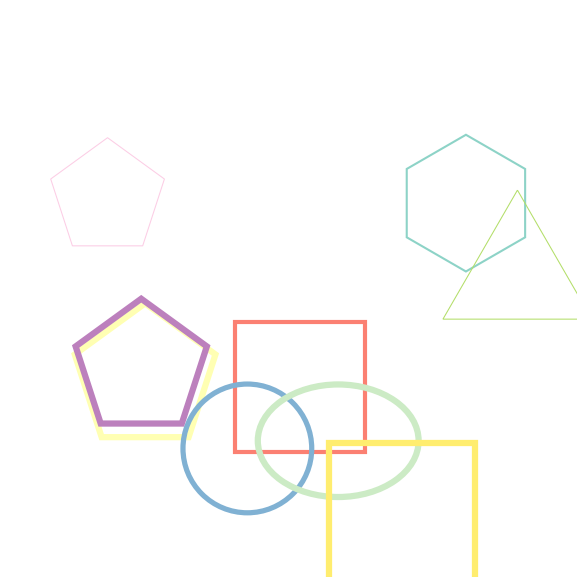[{"shape": "hexagon", "thickness": 1, "radius": 0.59, "center": [0.807, 0.647]}, {"shape": "pentagon", "thickness": 3, "radius": 0.64, "center": [0.251, 0.346]}, {"shape": "square", "thickness": 2, "radius": 0.56, "center": [0.519, 0.329]}, {"shape": "circle", "thickness": 2.5, "radius": 0.56, "center": [0.428, 0.223]}, {"shape": "triangle", "thickness": 0.5, "radius": 0.74, "center": [0.896, 0.521]}, {"shape": "pentagon", "thickness": 0.5, "radius": 0.52, "center": [0.186, 0.657]}, {"shape": "pentagon", "thickness": 3, "radius": 0.6, "center": [0.245, 0.362]}, {"shape": "oval", "thickness": 3, "radius": 0.7, "center": [0.586, 0.236]}, {"shape": "square", "thickness": 3, "radius": 0.63, "center": [0.697, 0.105]}]